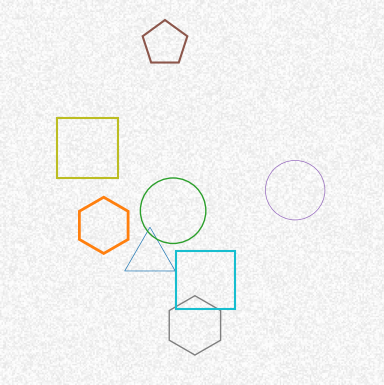[{"shape": "triangle", "thickness": 0.5, "radius": 0.38, "center": [0.39, 0.334]}, {"shape": "hexagon", "thickness": 2, "radius": 0.37, "center": [0.269, 0.415]}, {"shape": "circle", "thickness": 1, "radius": 0.43, "center": [0.45, 0.453]}, {"shape": "circle", "thickness": 0.5, "radius": 0.39, "center": [0.767, 0.506]}, {"shape": "pentagon", "thickness": 1.5, "radius": 0.31, "center": [0.429, 0.887]}, {"shape": "hexagon", "thickness": 1, "radius": 0.39, "center": [0.506, 0.155]}, {"shape": "square", "thickness": 1.5, "radius": 0.4, "center": [0.228, 0.616]}, {"shape": "square", "thickness": 1.5, "radius": 0.38, "center": [0.533, 0.272]}]